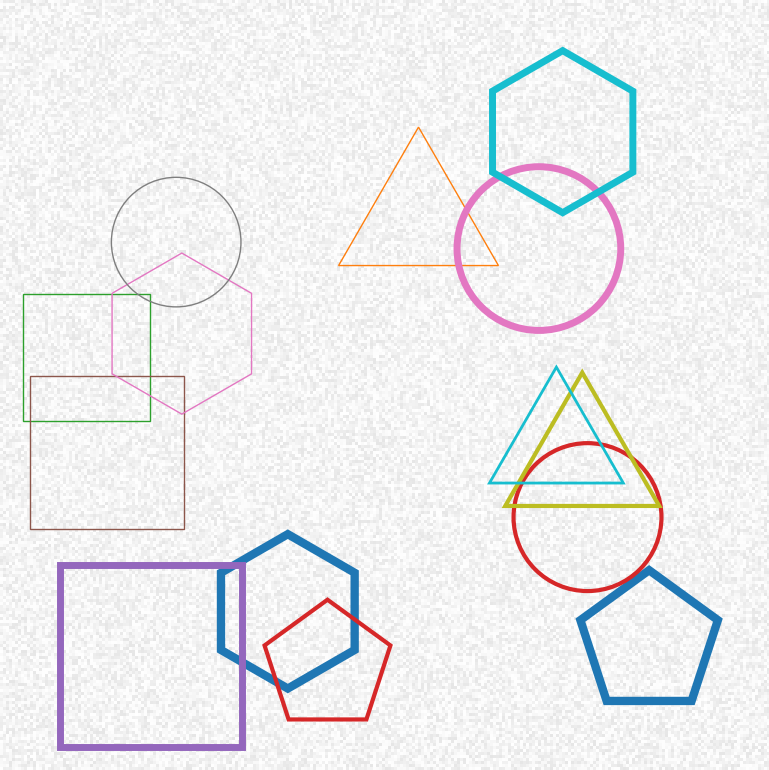[{"shape": "hexagon", "thickness": 3, "radius": 0.5, "center": [0.374, 0.206]}, {"shape": "pentagon", "thickness": 3, "radius": 0.47, "center": [0.843, 0.166]}, {"shape": "triangle", "thickness": 0.5, "radius": 0.6, "center": [0.544, 0.715]}, {"shape": "square", "thickness": 0.5, "radius": 0.41, "center": [0.112, 0.536]}, {"shape": "circle", "thickness": 1.5, "radius": 0.48, "center": [0.763, 0.328]}, {"shape": "pentagon", "thickness": 1.5, "radius": 0.43, "center": [0.425, 0.135]}, {"shape": "square", "thickness": 2.5, "radius": 0.59, "center": [0.197, 0.149]}, {"shape": "square", "thickness": 0.5, "radius": 0.5, "center": [0.139, 0.412]}, {"shape": "hexagon", "thickness": 0.5, "radius": 0.52, "center": [0.236, 0.567]}, {"shape": "circle", "thickness": 2.5, "radius": 0.53, "center": [0.7, 0.677]}, {"shape": "circle", "thickness": 0.5, "radius": 0.42, "center": [0.229, 0.686]}, {"shape": "triangle", "thickness": 1.5, "radius": 0.58, "center": [0.756, 0.401]}, {"shape": "triangle", "thickness": 1, "radius": 0.5, "center": [0.723, 0.423]}, {"shape": "hexagon", "thickness": 2.5, "radius": 0.53, "center": [0.731, 0.829]}]